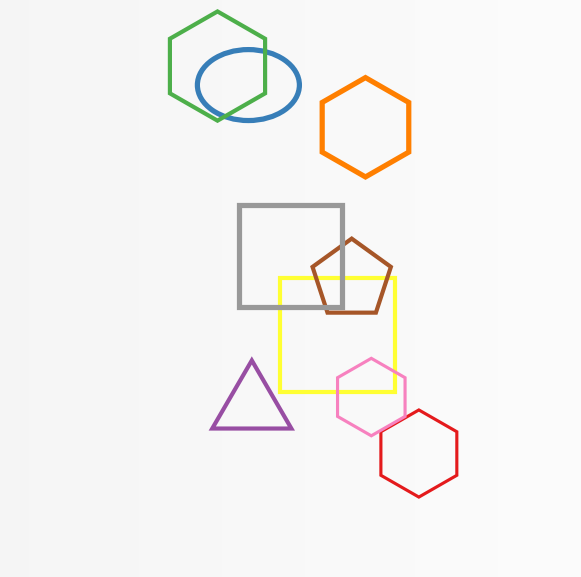[{"shape": "hexagon", "thickness": 1.5, "radius": 0.38, "center": [0.721, 0.214]}, {"shape": "oval", "thickness": 2.5, "radius": 0.44, "center": [0.427, 0.852]}, {"shape": "hexagon", "thickness": 2, "radius": 0.47, "center": [0.374, 0.885]}, {"shape": "triangle", "thickness": 2, "radius": 0.39, "center": [0.433, 0.296]}, {"shape": "hexagon", "thickness": 2.5, "radius": 0.43, "center": [0.629, 0.779]}, {"shape": "square", "thickness": 2, "radius": 0.5, "center": [0.58, 0.419]}, {"shape": "pentagon", "thickness": 2, "radius": 0.35, "center": [0.605, 0.515]}, {"shape": "hexagon", "thickness": 1.5, "radius": 0.34, "center": [0.639, 0.312]}, {"shape": "square", "thickness": 2.5, "radius": 0.44, "center": [0.5, 0.557]}]